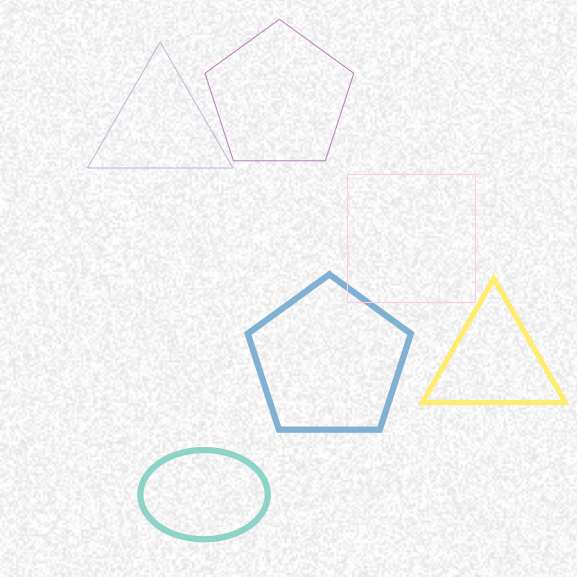[{"shape": "oval", "thickness": 3, "radius": 0.55, "center": [0.353, 0.143]}, {"shape": "triangle", "thickness": 0.5, "radius": 0.73, "center": [0.277, 0.781]}, {"shape": "pentagon", "thickness": 3, "radius": 0.74, "center": [0.57, 0.375]}, {"shape": "square", "thickness": 0.5, "radius": 0.56, "center": [0.712, 0.586]}, {"shape": "pentagon", "thickness": 0.5, "radius": 0.68, "center": [0.484, 0.83]}, {"shape": "triangle", "thickness": 2.5, "radius": 0.71, "center": [0.855, 0.374]}]